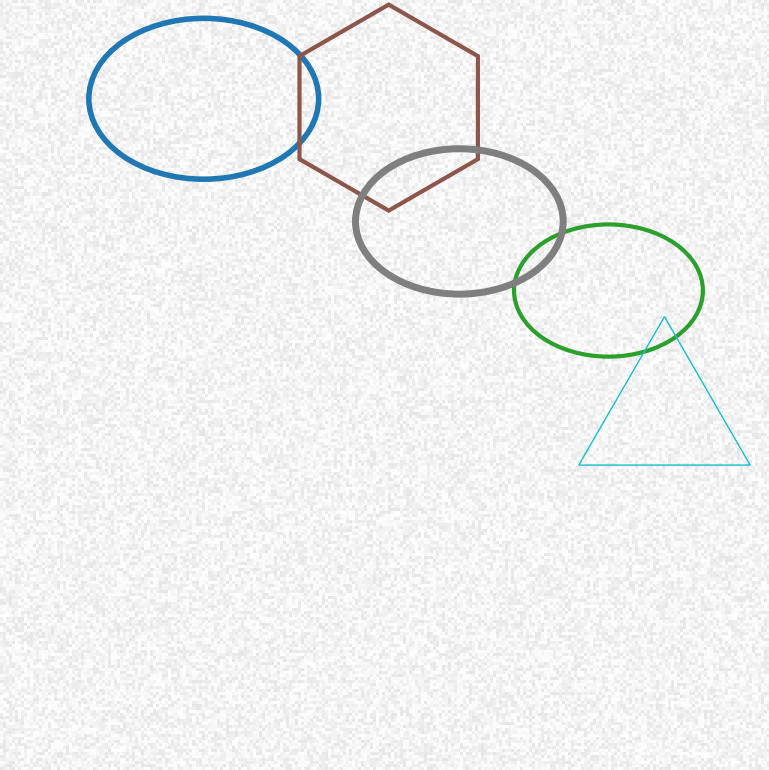[{"shape": "oval", "thickness": 2, "radius": 0.75, "center": [0.265, 0.872]}, {"shape": "oval", "thickness": 1.5, "radius": 0.61, "center": [0.79, 0.623]}, {"shape": "hexagon", "thickness": 1.5, "radius": 0.67, "center": [0.505, 0.86]}, {"shape": "oval", "thickness": 2.5, "radius": 0.67, "center": [0.597, 0.712]}, {"shape": "triangle", "thickness": 0.5, "radius": 0.64, "center": [0.863, 0.46]}]